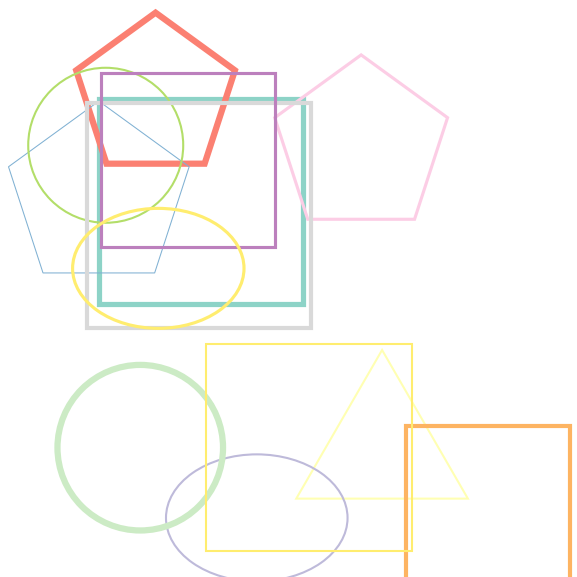[{"shape": "square", "thickness": 2.5, "radius": 0.89, "center": [0.348, 0.65]}, {"shape": "triangle", "thickness": 1, "radius": 0.86, "center": [0.662, 0.222]}, {"shape": "oval", "thickness": 1, "radius": 0.79, "center": [0.445, 0.102]}, {"shape": "pentagon", "thickness": 3, "radius": 0.72, "center": [0.269, 0.833]}, {"shape": "pentagon", "thickness": 0.5, "radius": 0.82, "center": [0.171, 0.66]}, {"shape": "square", "thickness": 2, "radius": 0.71, "center": [0.845, 0.119]}, {"shape": "circle", "thickness": 1, "radius": 0.67, "center": [0.183, 0.748]}, {"shape": "pentagon", "thickness": 1.5, "radius": 0.79, "center": [0.625, 0.747]}, {"shape": "square", "thickness": 2, "radius": 0.97, "center": [0.344, 0.626]}, {"shape": "square", "thickness": 1.5, "radius": 0.75, "center": [0.325, 0.721]}, {"shape": "circle", "thickness": 3, "radius": 0.72, "center": [0.243, 0.224]}, {"shape": "oval", "thickness": 1.5, "radius": 0.74, "center": [0.274, 0.534]}, {"shape": "square", "thickness": 1, "radius": 0.89, "center": [0.535, 0.225]}]